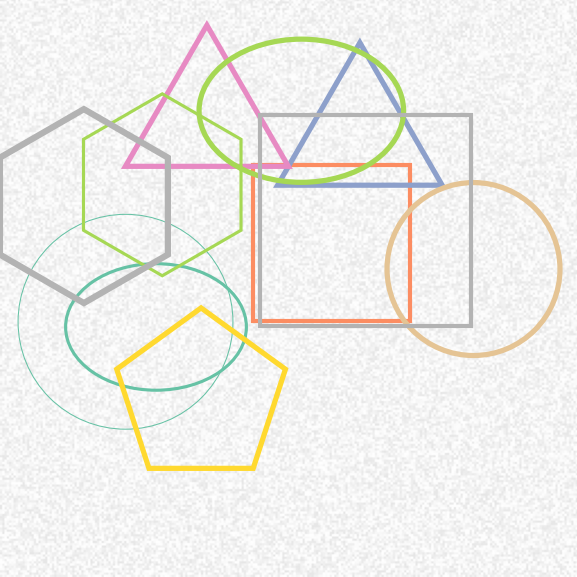[{"shape": "circle", "thickness": 0.5, "radius": 0.93, "center": [0.217, 0.442]}, {"shape": "oval", "thickness": 1.5, "radius": 0.78, "center": [0.27, 0.433]}, {"shape": "square", "thickness": 2, "radius": 0.68, "center": [0.574, 0.578]}, {"shape": "triangle", "thickness": 2.5, "radius": 0.82, "center": [0.623, 0.761]}, {"shape": "triangle", "thickness": 2.5, "radius": 0.81, "center": [0.358, 0.793]}, {"shape": "hexagon", "thickness": 1.5, "radius": 0.79, "center": [0.281, 0.679]}, {"shape": "oval", "thickness": 2.5, "radius": 0.89, "center": [0.522, 0.807]}, {"shape": "pentagon", "thickness": 2.5, "radius": 0.77, "center": [0.348, 0.312]}, {"shape": "circle", "thickness": 2.5, "radius": 0.75, "center": [0.82, 0.533]}, {"shape": "hexagon", "thickness": 3, "radius": 0.84, "center": [0.145, 0.642]}, {"shape": "square", "thickness": 2, "radius": 0.91, "center": [0.633, 0.617]}]